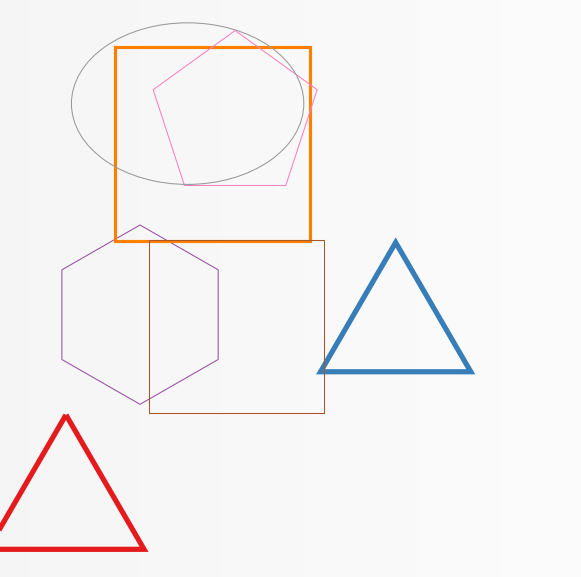[{"shape": "triangle", "thickness": 2.5, "radius": 0.78, "center": [0.113, 0.126]}, {"shape": "triangle", "thickness": 2.5, "radius": 0.75, "center": [0.681, 0.43]}, {"shape": "hexagon", "thickness": 0.5, "radius": 0.78, "center": [0.241, 0.454]}, {"shape": "square", "thickness": 1.5, "radius": 0.84, "center": [0.366, 0.75]}, {"shape": "square", "thickness": 0.5, "radius": 0.75, "center": [0.407, 0.434]}, {"shape": "pentagon", "thickness": 0.5, "radius": 0.74, "center": [0.405, 0.798]}, {"shape": "oval", "thickness": 0.5, "radius": 1.0, "center": [0.323, 0.82]}]